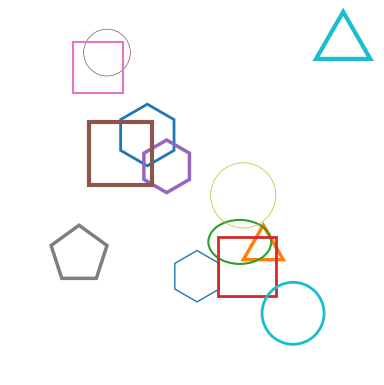[{"shape": "hexagon", "thickness": 1, "radius": 0.33, "center": [0.512, 0.283]}, {"shape": "hexagon", "thickness": 2, "radius": 0.4, "center": [0.383, 0.649]}, {"shape": "triangle", "thickness": 2.5, "radius": 0.3, "center": [0.684, 0.355]}, {"shape": "oval", "thickness": 1.5, "radius": 0.41, "center": [0.623, 0.372]}, {"shape": "square", "thickness": 2, "radius": 0.38, "center": [0.642, 0.308]}, {"shape": "hexagon", "thickness": 2.5, "radius": 0.34, "center": [0.433, 0.568]}, {"shape": "square", "thickness": 3, "radius": 0.41, "center": [0.313, 0.601]}, {"shape": "circle", "thickness": 0.5, "radius": 0.3, "center": [0.278, 0.863]}, {"shape": "square", "thickness": 1.5, "radius": 0.33, "center": [0.254, 0.824]}, {"shape": "pentagon", "thickness": 2.5, "radius": 0.38, "center": [0.205, 0.339]}, {"shape": "circle", "thickness": 0.5, "radius": 0.42, "center": [0.632, 0.493]}, {"shape": "triangle", "thickness": 3, "radius": 0.41, "center": [0.891, 0.888]}, {"shape": "circle", "thickness": 2, "radius": 0.4, "center": [0.761, 0.186]}]